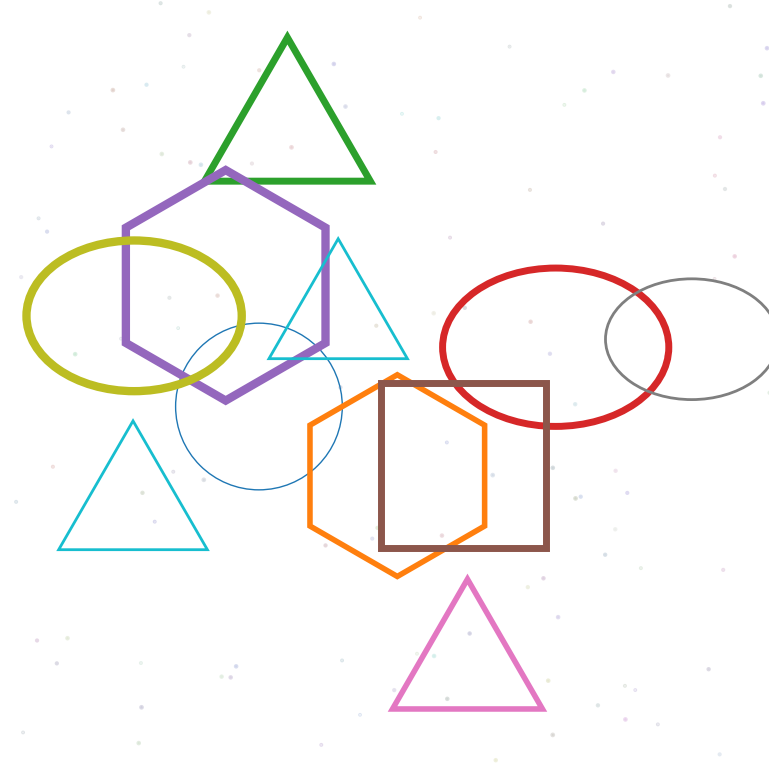[{"shape": "circle", "thickness": 0.5, "radius": 0.54, "center": [0.336, 0.472]}, {"shape": "hexagon", "thickness": 2, "radius": 0.65, "center": [0.516, 0.382]}, {"shape": "triangle", "thickness": 2.5, "radius": 0.62, "center": [0.373, 0.827]}, {"shape": "oval", "thickness": 2.5, "radius": 0.73, "center": [0.722, 0.549]}, {"shape": "hexagon", "thickness": 3, "radius": 0.75, "center": [0.293, 0.629]}, {"shape": "square", "thickness": 2.5, "radius": 0.54, "center": [0.602, 0.395]}, {"shape": "triangle", "thickness": 2, "radius": 0.56, "center": [0.607, 0.135]}, {"shape": "oval", "thickness": 1, "radius": 0.56, "center": [0.898, 0.559]}, {"shape": "oval", "thickness": 3, "radius": 0.7, "center": [0.174, 0.59]}, {"shape": "triangle", "thickness": 1, "radius": 0.52, "center": [0.439, 0.586]}, {"shape": "triangle", "thickness": 1, "radius": 0.56, "center": [0.173, 0.342]}]